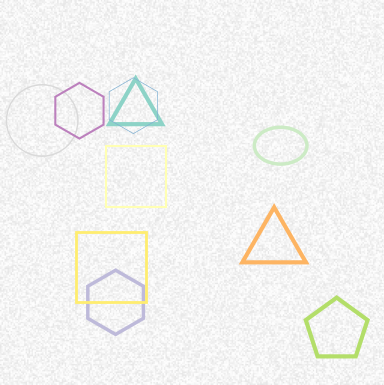[{"shape": "triangle", "thickness": 3, "radius": 0.4, "center": [0.352, 0.717]}, {"shape": "square", "thickness": 1.5, "radius": 0.39, "center": [0.353, 0.541]}, {"shape": "hexagon", "thickness": 2.5, "radius": 0.42, "center": [0.3, 0.215]}, {"shape": "hexagon", "thickness": 0.5, "radius": 0.36, "center": [0.346, 0.726]}, {"shape": "triangle", "thickness": 3, "radius": 0.48, "center": [0.712, 0.366]}, {"shape": "pentagon", "thickness": 3, "radius": 0.42, "center": [0.874, 0.143]}, {"shape": "circle", "thickness": 1, "radius": 0.46, "center": [0.11, 0.687]}, {"shape": "hexagon", "thickness": 1.5, "radius": 0.36, "center": [0.206, 0.712]}, {"shape": "oval", "thickness": 2.5, "radius": 0.34, "center": [0.729, 0.622]}, {"shape": "square", "thickness": 2, "radius": 0.45, "center": [0.288, 0.307]}]